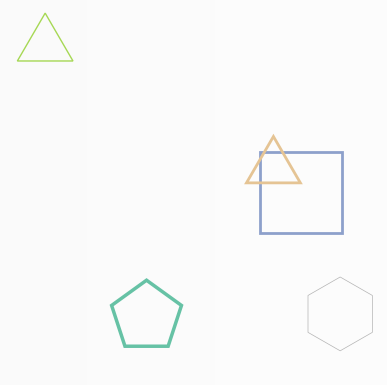[{"shape": "pentagon", "thickness": 2.5, "radius": 0.47, "center": [0.378, 0.177]}, {"shape": "square", "thickness": 2, "radius": 0.53, "center": [0.777, 0.5]}, {"shape": "triangle", "thickness": 1, "radius": 0.41, "center": [0.117, 0.883]}, {"shape": "triangle", "thickness": 2, "radius": 0.4, "center": [0.706, 0.565]}, {"shape": "hexagon", "thickness": 0.5, "radius": 0.48, "center": [0.878, 0.185]}]